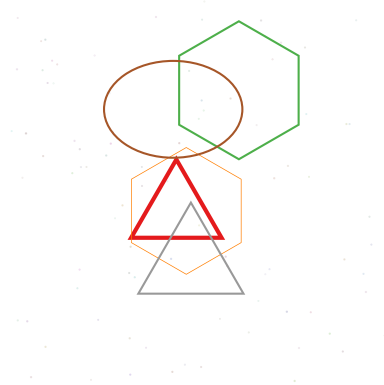[{"shape": "triangle", "thickness": 3, "radius": 0.68, "center": [0.458, 0.45]}, {"shape": "hexagon", "thickness": 1.5, "radius": 0.9, "center": [0.62, 0.766]}, {"shape": "hexagon", "thickness": 0.5, "radius": 0.82, "center": [0.484, 0.452]}, {"shape": "oval", "thickness": 1.5, "radius": 0.9, "center": [0.45, 0.716]}, {"shape": "triangle", "thickness": 1.5, "radius": 0.79, "center": [0.496, 0.316]}]